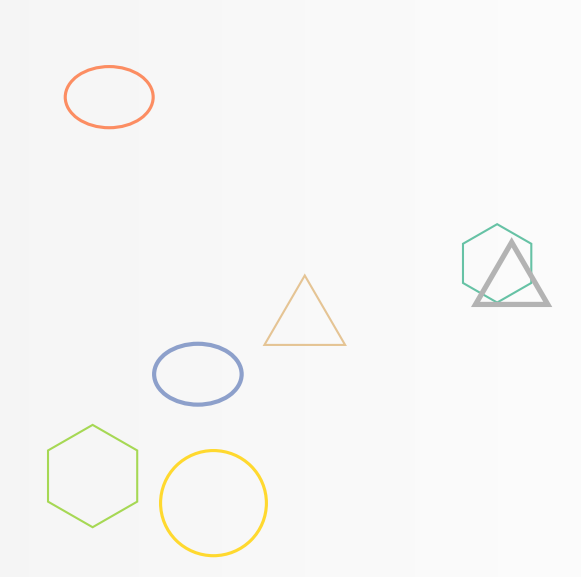[{"shape": "hexagon", "thickness": 1, "radius": 0.34, "center": [0.855, 0.543]}, {"shape": "oval", "thickness": 1.5, "radius": 0.38, "center": [0.188, 0.831]}, {"shape": "oval", "thickness": 2, "radius": 0.38, "center": [0.34, 0.351]}, {"shape": "hexagon", "thickness": 1, "radius": 0.44, "center": [0.159, 0.175]}, {"shape": "circle", "thickness": 1.5, "radius": 0.46, "center": [0.367, 0.128]}, {"shape": "triangle", "thickness": 1, "radius": 0.4, "center": [0.524, 0.442]}, {"shape": "triangle", "thickness": 2.5, "radius": 0.36, "center": [0.88, 0.508]}]